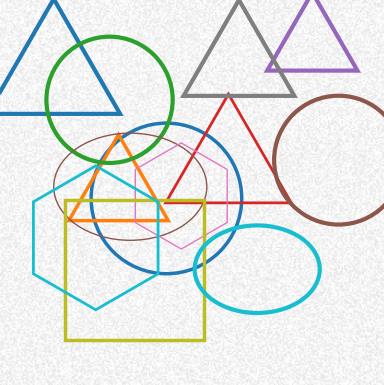[{"shape": "triangle", "thickness": 3, "radius": 0.99, "center": [0.14, 0.804]}, {"shape": "circle", "thickness": 2.5, "radius": 0.98, "center": [0.432, 0.485]}, {"shape": "triangle", "thickness": 2.5, "radius": 0.75, "center": [0.308, 0.501]}, {"shape": "circle", "thickness": 3, "radius": 0.82, "center": [0.285, 0.741]}, {"shape": "triangle", "thickness": 2, "radius": 0.94, "center": [0.593, 0.567]}, {"shape": "triangle", "thickness": 3, "radius": 0.68, "center": [0.811, 0.884]}, {"shape": "oval", "thickness": 1, "radius": 0.99, "center": [0.338, 0.515]}, {"shape": "circle", "thickness": 3, "radius": 0.84, "center": [0.879, 0.584]}, {"shape": "hexagon", "thickness": 1, "radius": 0.69, "center": [0.471, 0.491]}, {"shape": "triangle", "thickness": 3, "radius": 0.83, "center": [0.621, 0.834]}, {"shape": "square", "thickness": 2.5, "radius": 0.91, "center": [0.349, 0.298]}, {"shape": "oval", "thickness": 3, "radius": 0.81, "center": [0.668, 0.301]}, {"shape": "hexagon", "thickness": 2, "radius": 0.93, "center": [0.249, 0.382]}]